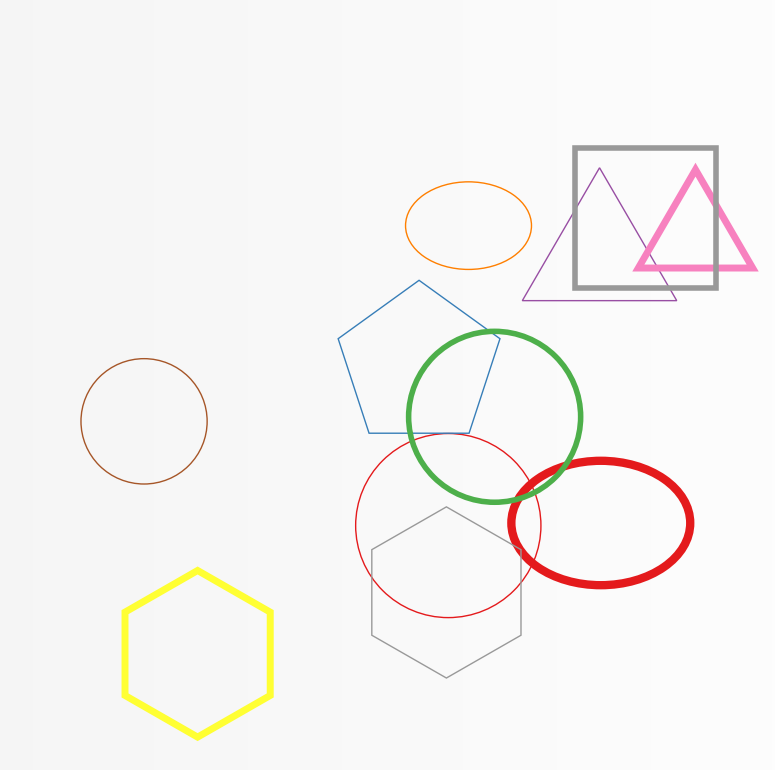[{"shape": "oval", "thickness": 3, "radius": 0.58, "center": [0.775, 0.321]}, {"shape": "circle", "thickness": 0.5, "radius": 0.6, "center": [0.578, 0.317]}, {"shape": "pentagon", "thickness": 0.5, "radius": 0.55, "center": [0.541, 0.526]}, {"shape": "circle", "thickness": 2, "radius": 0.55, "center": [0.638, 0.459]}, {"shape": "triangle", "thickness": 0.5, "radius": 0.58, "center": [0.774, 0.667]}, {"shape": "oval", "thickness": 0.5, "radius": 0.41, "center": [0.605, 0.707]}, {"shape": "hexagon", "thickness": 2.5, "radius": 0.54, "center": [0.255, 0.151]}, {"shape": "circle", "thickness": 0.5, "radius": 0.41, "center": [0.186, 0.453]}, {"shape": "triangle", "thickness": 2.5, "radius": 0.43, "center": [0.897, 0.695]}, {"shape": "square", "thickness": 2, "radius": 0.45, "center": [0.833, 0.717]}, {"shape": "hexagon", "thickness": 0.5, "radius": 0.56, "center": [0.576, 0.231]}]